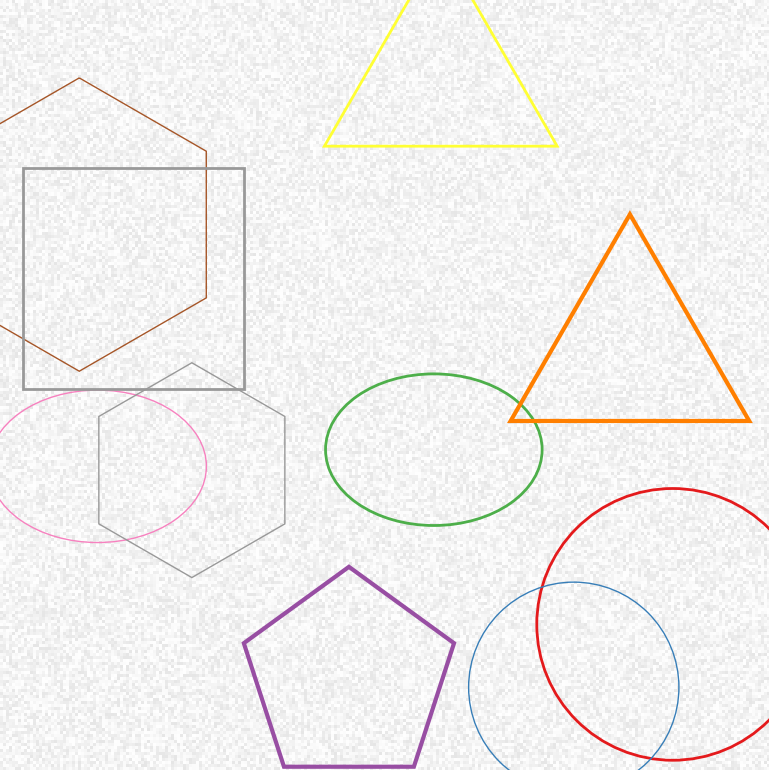[{"shape": "circle", "thickness": 1, "radius": 0.88, "center": [0.874, 0.189]}, {"shape": "circle", "thickness": 0.5, "radius": 0.68, "center": [0.745, 0.107]}, {"shape": "oval", "thickness": 1, "radius": 0.7, "center": [0.563, 0.416]}, {"shape": "pentagon", "thickness": 1.5, "radius": 0.72, "center": [0.453, 0.12]}, {"shape": "triangle", "thickness": 1.5, "radius": 0.89, "center": [0.818, 0.543]}, {"shape": "triangle", "thickness": 1, "radius": 0.87, "center": [0.572, 0.897]}, {"shape": "hexagon", "thickness": 0.5, "radius": 0.95, "center": [0.103, 0.708]}, {"shape": "oval", "thickness": 0.5, "radius": 0.71, "center": [0.127, 0.394]}, {"shape": "hexagon", "thickness": 0.5, "radius": 0.7, "center": [0.249, 0.389]}, {"shape": "square", "thickness": 1, "radius": 0.72, "center": [0.173, 0.638]}]